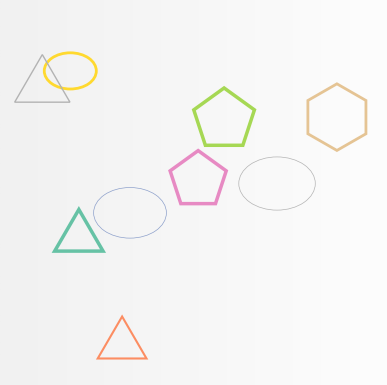[{"shape": "triangle", "thickness": 2.5, "radius": 0.36, "center": [0.203, 0.384]}, {"shape": "triangle", "thickness": 1.5, "radius": 0.36, "center": [0.315, 0.105]}, {"shape": "oval", "thickness": 0.5, "radius": 0.47, "center": [0.336, 0.447]}, {"shape": "pentagon", "thickness": 2.5, "radius": 0.38, "center": [0.511, 0.533]}, {"shape": "pentagon", "thickness": 2.5, "radius": 0.41, "center": [0.578, 0.689]}, {"shape": "oval", "thickness": 2, "radius": 0.34, "center": [0.181, 0.816]}, {"shape": "hexagon", "thickness": 2, "radius": 0.43, "center": [0.869, 0.696]}, {"shape": "triangle", "thickness": 1, "radius": 0.41, "center": [0.109, 0.776]}, {"shape": "oval", "thickness": 0.5, "radius": 0.49, "center": [0.715, 0.523]}]